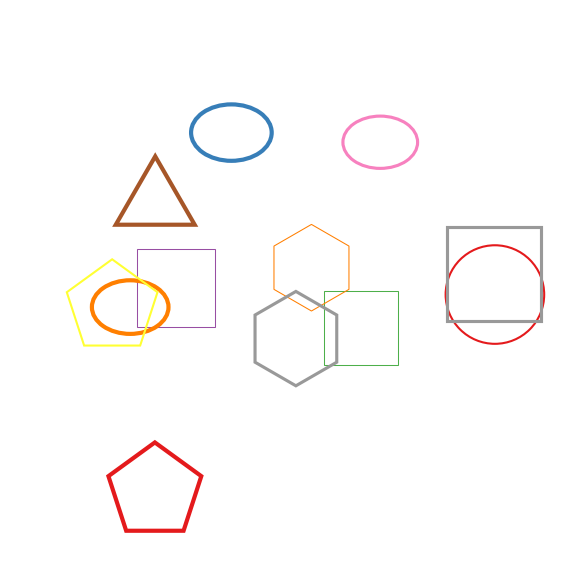[{"shape": "circle", "thickness": 1, "radius": 0.43, "center": [0.857, 0.489]}, {"shape": "pentagon", "thickness": 2, "radius": 0.42, "center": [0.268, 0.148]}, {"shape": "oval", "thickness": 2, "radius": 0.35, "center": [0.401, 0.77]}, {"shape": "square", "thickness": 0.5, "radius": 0.32, "center": [0.625, 0.431]}, {"shape": "square", "thickness": 0.5, "radius": 0.34, "center": [0.305, 0.501]}, {"shape": "hexagon", "thickness": 0.5, "radius": 0.37, "center": [0.539, 0.536]}, {"shape": "oval", "thickness": 2, "radius": 0.33, "center": [0.225, 0.467]}, {"shape": "pentagon", "thickness": 1, "radius": 0.41, "center": [0.194, 0.468]}, {"shape": "triangle", "thickness": 2, "radius": 0.39, "center": [0.269, 0.649]}, {"shape": "oval", "thickness": 1.5, "radius": 0.32, "center": [0.658, 0.753]}, {"shape": "hexagon", "thickness": 1.5, "radius": 0.41, "center": [0.512, 0.413]}, {"shape": "square", "thickness": 1.5, "radius": 0.41, "center": [0.856, 0.524]}]